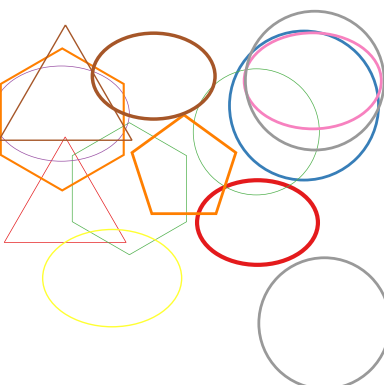[{"shape": "triangle", "thickness": 0.5, "radius": 0.91, "center": [0.169, 0.462]}, {"shape": "oval", "thickness": 3, "radius": 0.78, "center": [0.669, 0.422]}, {"shape": "circle", "thickness": 2, "radius": 0.97, "center": [0.79, 0.726]}, {"shape": "circle", "thickness": 0.5, "radius": 0.82, "center": [0.666, 0.657]}, {"shape": "hexagon", "thickness": 0.5, "radius": 0.86, "center": [0.336, 0.51]}, {"shape": "oval", "thickness": 0.5, "radius": 0.88, "center": [0.159, 0.705]}, {"shape": "hexagon", "thickness": 1.5, "radius": 0.92, "center": [0.162, 0.69]}, {"shape": "pentagon", "thickness": 2, "radius": 0.71, "center": [0.478, 0.56]}, {"shape": "oval", "thickness": 1, "radius": 0.9, "center": [0.291, 0.278]}, {"shape": "triangle", "thickness": 1, "radius": 1.0, "center": [0.17, 0.736]}, {"shape": "oval", "thickness": 2.5, "radius": 0.8, "center": [0.399, 0.802]}, {"shape": "oval", "thickness": 2, "radius": 0.89, "center": [0.812, 0.79]}, {"shape": "circle", "thickness": 2, "radius": 0.9, "center": [0.818, 0.791]}, {"shape": "circle", "thickness": 2, "radius": 0.85, "center": [0.843, 0.16]}]